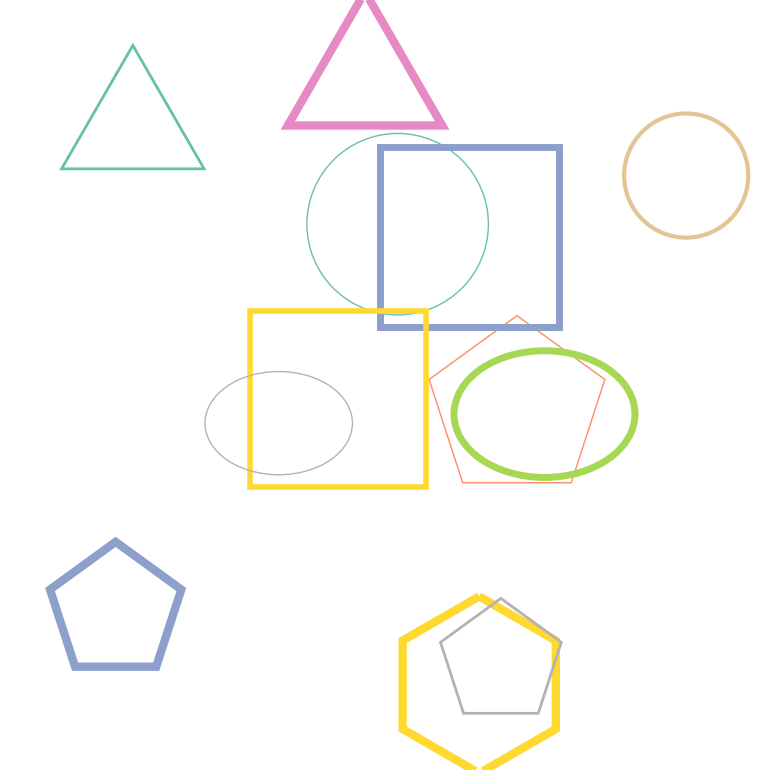[{"shape": "triangle", "thickness": 1, "radius": 0.53, "center": [0.173, 0.834]}, {"shape": "circle", "thickness": 0.5, "radius": 0.59, "center": [0.516, 0.709]}, {"shape": "pentagon", "thickness": 0.5, "radius": 0.6, "center": [0.671, 0.47]}, {"shape": "pentagon", "thickness": 3, "radius": 0.45, "center": [0.15, 0.207]}, {"shape": "square", "thickness": 2.5, "radius": 0.58, "center": [0.61, 0.693]}, {"shape": "triangle", "thickness": 3, "radius": 0.58, "center": [0.474, 0.895]}, {"shape": "oval", "thickness": 2.5, "radius": 0.59, "center": [0.707, 0.462]}, {"shape": "hexagon", "thickness": 3, "radius": 0.57, "center": [0.622, 0.111]}, {"shape": "square", "thickness": 2, "radius": 0.57, "center": [0.439, 0.482]}, {"shape": "circle", "thickness": 1.5, "radius": 0.4, "center": [0.891, 0.772]}, {"shape": "oval", "thickness": 0.5, "radius": 0.48, "center": [0.362, 0.45]}, {"shape": "pentagon", "thickness": 1, "radius": 0.41, "center": [0.651, 0.14]}]